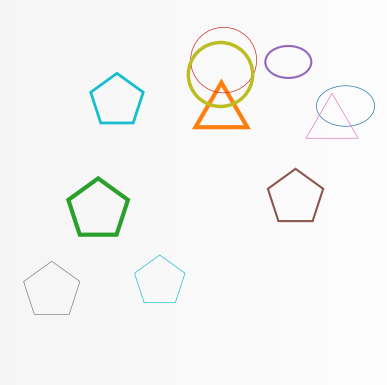[{"shape": "oval", "thickness": 0.5, "radius": 0.38, "center": [0.892, 0.725]}, {"shape": "triangle", "thickness": 3, "radius": 0.39, "center": [0.571, 0.708]}, {"shape": "pentagon", "thickness": 3, "radius": 0.4, "center": [0.253, 0.456]}, {"shape": "circle", "thickness": 0.5, "radius": 0.43, "center": [0.577, 0.844]}, {"shape": "oval", "thickness": 1.5, "radius": 0.3, "center": [0.744, 0.839]}, {"shape": "pentagon", "thickness": 1.5, "radius": 0.38, "center": [0.763, 0.486]}, {"shape": "triangle", "thickness": 0.5, "radius": 0.39, "center": [0.857, 0.68]}, {"shape": "pentagon", "thickness": 0.5, "radius": 0.38, "center": [0.134, 0.245]}, {"shape": "circle", "thickness": 2.5, "radius": 0.42, "center": [0.569, 0.807]}, {"shape": "pentagon", "thickness": 2, "radius": 0.36, "center": [0.302, 0.738]}, {"shape": "pentagon", "thickness": 0.5, "radius": 0.34, "center": [0.412, 0.269]}]